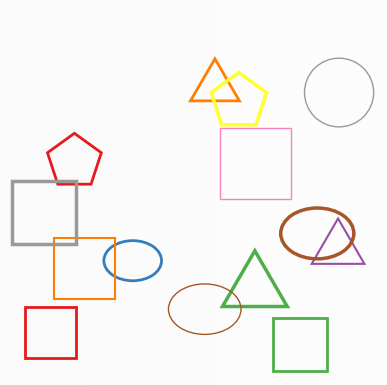[{"shape": "square", "thickness": 2, "radius": 0.33, "center": [0.13, 0.137]}, {"shape": "pentagon", "thickness": 2, "radius": 0.37, "center": [0.192, 0.581]}, {"shape": "oval", "thickness": 2, "radius": 0.37, "center": [0.342, 0.323]}, {"shape": "triangle", "thickness": 2.5, "radius": 0.48, "center": [0.658, 0.252]}, {"shape": "square", "thickness": 2, "radius": 0.34, "center": [0.774, 0.106]}, {"shape": "triangle", "thickness": 1.5, "radius": 0.39, "center": [0.872, 0.354]}, {"shape": "triangle", "thickness": 2, "radius": 0.36, "center": [0.555, 0.774]}, {"shape": "square", "thickness": 1.5, "radius": 0.4, "center": [0.217, 0.302]}, {"shape": "pentagon", "thickness": 2.5, "radius": 0.38, "center": [0.616, 0.737]}, {"shape": "oval", "thickness": 1, "radius": 0.47, "center": [0.528, 0.197]}, {"shape": "oval", "thickness": 2.5, "radius": 0.47, "center": [0.819, 0.394]}, {"shape": "square", "thickness": 1, "radius": 0.46, "center": [0.659, 0.576]}, {"shape": "circle", "thickness": 1, "radius": 0.45, "center": [0.875, 0.76]}, {"shape": "square", "thickness": 2.5, "radius": 0.41, "center": [0.113, 0.448]}]